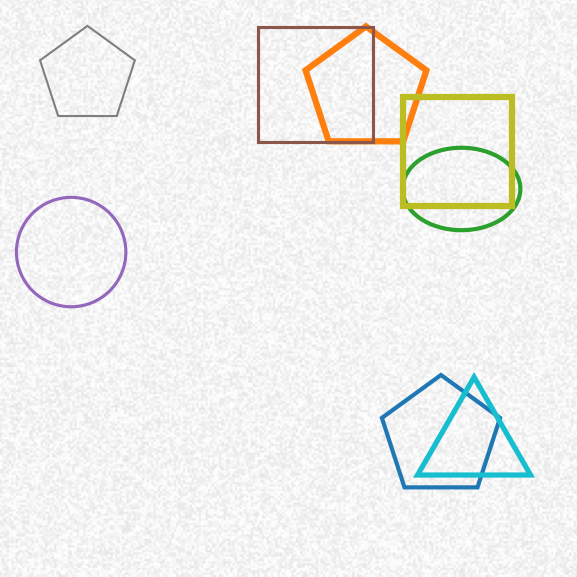[{"shape": "pentagon", "thickness": 2, "radius": 0.54, "center": [0.764, 0.242]}, {"shape": "pentagon", "thickness": 3, "radius": 0.55, "center": [0.634, 0.843]}, {"shape": "oval", "thickness": 2, "radius": 0.51, "center": [0.799, 0.672]}, {"shape": "circle", "thickness": 1.5, "radius": 0.47, "center": [0.123, 0.563]}, {"shape": "square", "thickness": 1.5, "radius": 0.5, "center": [0.547, 0.853]}, {"shape": "pentagon", "thickness": 1, "radius": 0.43, "center": [0.151, 0.868]}, {"shape": "square", "thickness": 3, "radius": 0.47, "center": [0.792, 0.736]}, {"shape": "triangle", "thickness": 2.5, "radius": 0.56, "center": [0.821, 0.233]}]